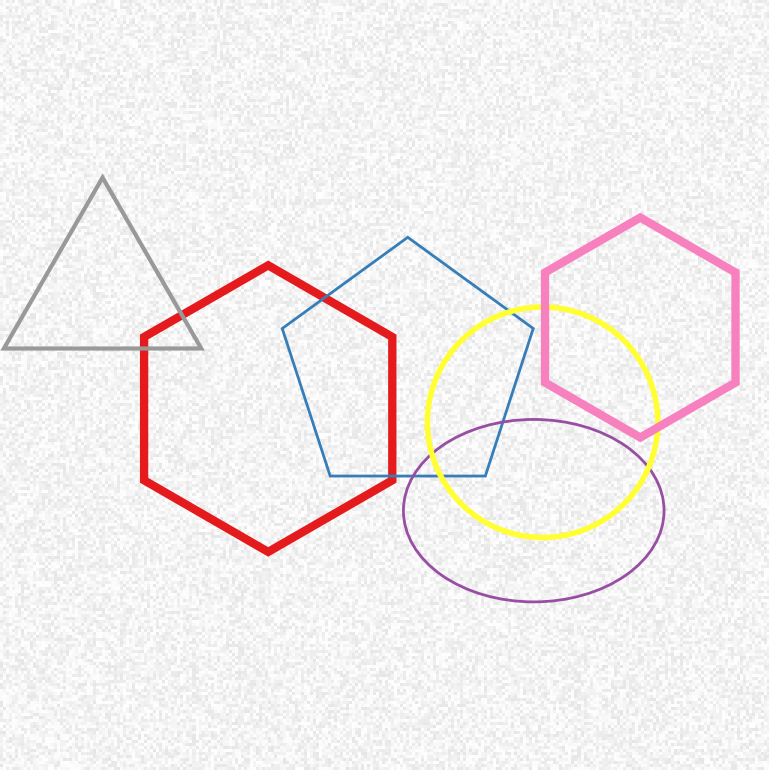[{"shape": "hexagon", "thickness": 3, "radius": 0.93, "center": [0.348, 0.469]}, {"shape": "pentagon", "thickness": 1, "radius": 0.86, "center": [0.53, 0.52]}, {"shape": "oval", "thickness": 1, "radius": 0.85, "center": [0.693, 0.337]}, {"shape": "circle", "thickness": 2, "radius": 0.75, "center": [0.705, 0.452]}, {"shape": "hexagon", "thickness": 3, "radius": 0.71, "center": [0.832, 0.575]}, {"shape": "triangle", "thickness": 1.5, "radius": 0.74, "center": [0.133, 0.621]}]